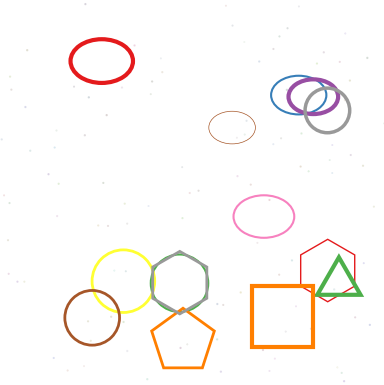[{"shape": "hexagon", "thickness": 1, "radius": 0.41, "center": [0.851, 0.297]}, {"shape": "oval", "thickness": 3, "radius": 0.41, "center": [0.264, 0.841]}, {"shape": "oval", "thickness": 1.5, "radius": 0.36, "center": [0.776, 0.753]}, {"shape": "circle", "thickness": 1.5, "radius": 0.37, "center": [0.466, 0.264]}, {"shape": "triangle", "thickness": 3, "radius": 0.32, "center": [0.88, 0.267]}, {"shape": "oval", "thickness": 3, "radius": 0.32, "center": [0.814, 0.749]}, {"shape": "square", "thickness": 3, "radius": 0.4, "center": [0.734, 0.179]}, {"shape": "pentagon", "thickness": 2, "radius": 0.43, "center": [0.475, 0.114]}, {"shape": "circle", "thickness": 2, "radius": 0.41, "center": [0.32, 0.27]}, {"shape": "oval", "thickness": 0.5, "radius": 0.3, "center": [0.603, 0.669]}, {"shape": "circle", "thickness": 2, "radius": 0.36, "center": [0.239, 0.175]}, {"shape": "oval", "thickness": 1.5, "radius": 0.39, "center": [0.685, 0.438]}, {"shape": "hexagon", "thickness": 2, "radius": 0.41, "center": [0.467, 0.266]}, {"shape": "circle", "thickness": 2.5, "radius": 0.29, "center": [0.85, 0.713]}]